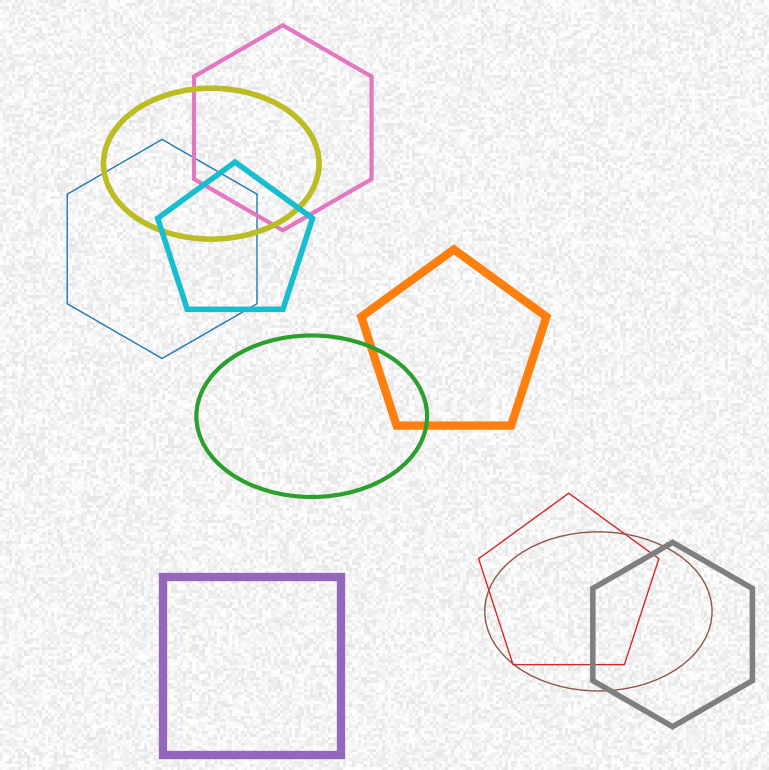[{"shape": "hexagon", "thickness": 0.5, "radius": 0.71, "center": [0.211, 0.677]}, {"shape": "pentagon", "thickness": 3, "radius": 0.63, "center": [0.589, 0.55]}, {"shape": "oval", "thickness": 1.5, "radius": 0.75, "center": [0.405, 0.459]}, {"shape": "pentagon", "thickness": 0.5, "radius": 0.62, "center": [0.739, 0.236]}, {"shape": "square", "thickness": 3, "radius": 0.58, "center": [0.327, 0.135]}, {"shape": "oval", "thickness": 0.5, "radius": 0.74, "center": [0.777, 0.206]}, {"shape": "hexagon", "thickness": 1.5, "radius": 0.67, "center": [0.367, 0.834]}, {"shape": "hexagon", "thickness": 2, "radius": 0.6, "center": [0.874, 0.176]}, {"shape": "oval", "thickness": 2, "radius": 0.7, "center": [0.274, 0.787]}, {"shape": "pentagon", "thickness": 2, "radius": 0.53, "center": [0.305, 0.684]}]